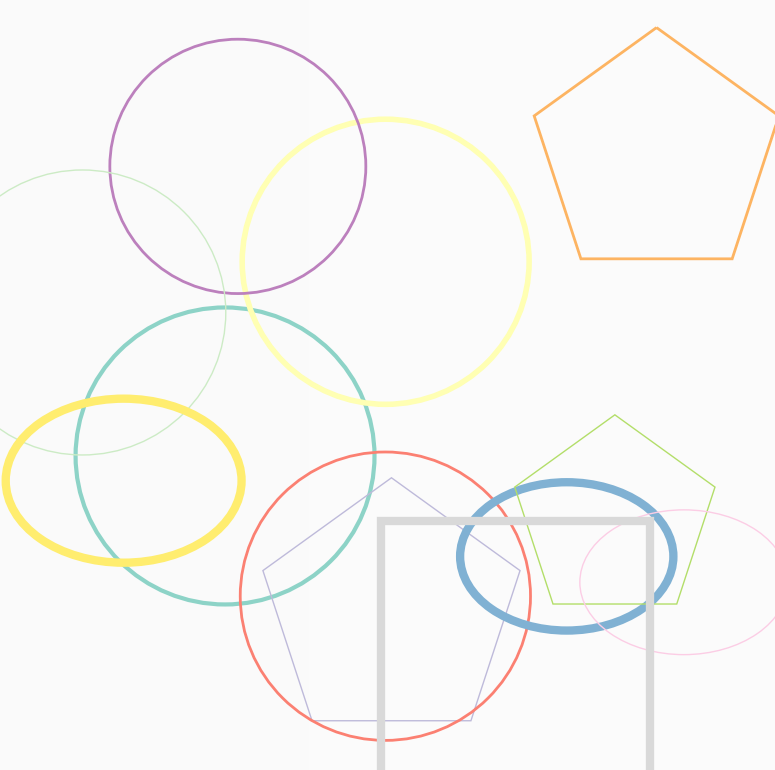[{"shape": "circle", "thickness": 1.5, "radius": 0.96, "center": [0.29, 0.408]}, {"shape": "circle", "thickness": 2, "radius": 0.93, "center": [0.498, 0.66]}, {"shape": "pentagon", "thickness": 0.5, "radius": 0.87, "center": [0.505, 0.205]}, {"shape": "circle", "thickness": 1, "radius": 0.94, "center": [0.497, 0.226]}, {"shape": "oval", "thickness": 3, "radius": 0.69, "center": [0.731, 0.277]}, {"shape": "pentagon", "thickness": 1, "radius": 0.83, "center": [0.847, 0.798]}, {"shape": "pentagon", "thickness": 0.5, "radius": 0.68, "center": [0.793, 0.325]}, {"shape": "oval", "thickness": 0.5, "radius": 0.67, "center": [0.882, 0.244]}, {"shape": "square", "thickness": 3, "radius": 0.87, "center": [0.665, 0.15]}, {"shape": "circle", "thickness": 1, "radius": 0.83, "center": [0.307, 0.784]}, {"shape": "circle", "thickness": 0.5, "radius": 0.93, "center": [0.106, 0.594]}, {"shape": "oval", "thickness": 3, "radius": 0.76, "center": [0.16, 0.376]}]